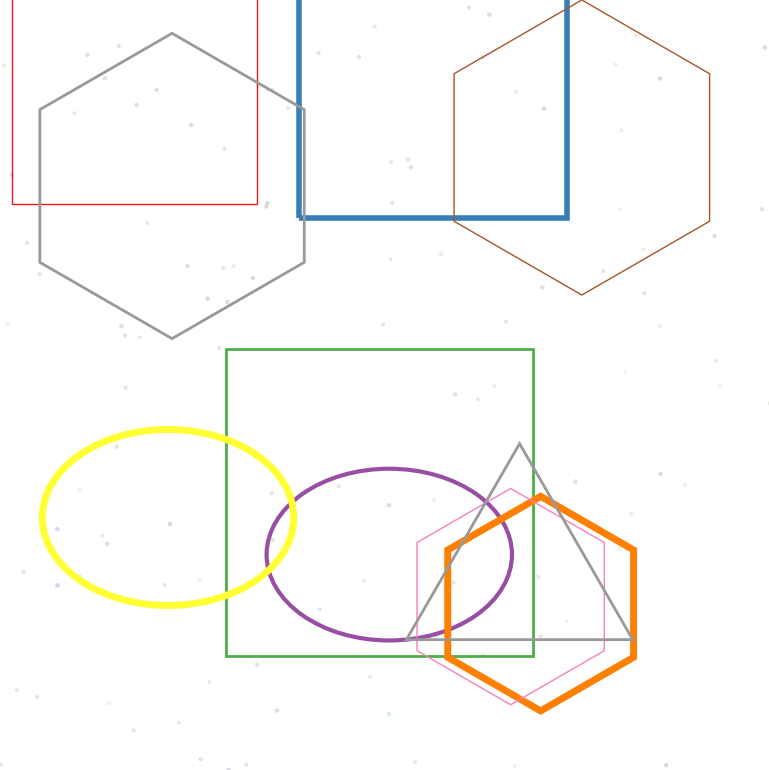[{"shape": "square", "thickness": 0.5, "radius": 0.79, "center": [0.175, 0.894]}, {"shape": "square", "thickness": 2, "radius": 0.87, "center": [0.563, 0.891]}, {"shape": "square", "thickness": 1, "radius": 1.0, "center": [0.493, 0.348]}, {"shape": "oval", "thickness": 1.5, "radius": 0.8, "center": [0.506, 0.28]}, {"shape": "hexagon", "thickness": 2.5, "radius": 0.7, "center": [0.702, 0.216]}, {"shape": "oval", "thickness": 2.5, "radius": 0.82, "center": [0.218, 0.328]}, {"shape": "hexagon", "thickness": 0.5, "radius": 0.96, "center": [0.756, 0.808]}, {"shape": "hexagon", "thickness": 0.5, "radius": 0.7, "center": [0.663, 0.225]}, {"shape": "triangle", "thickness": 1, "radius": 0.85, "center": [0.675, 0.254]}, {"shape": "hexagon", "thickness": 1, "radius": 0.99, "center": [0.223, 0.758]}]